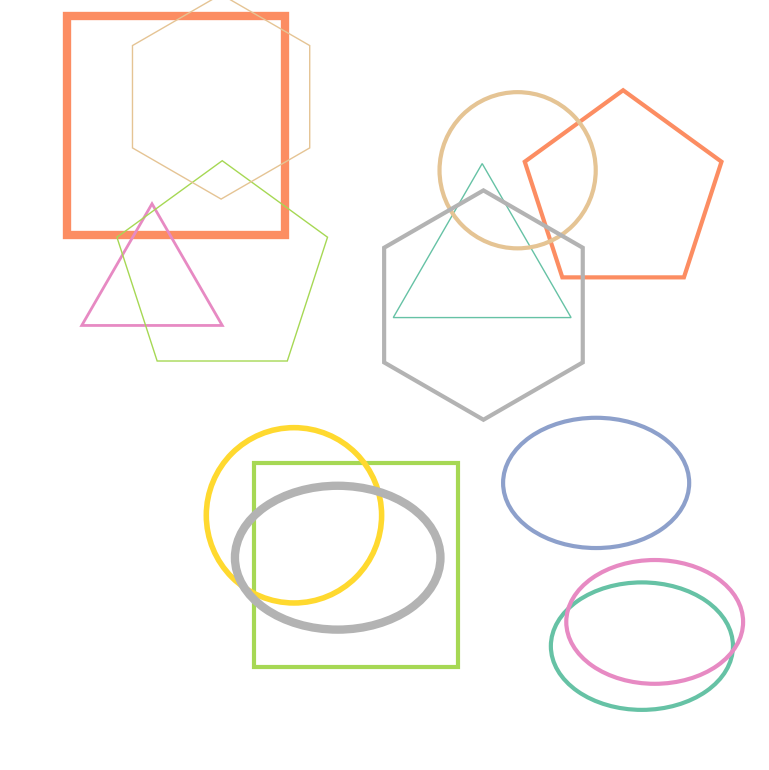[{"shape": "triangle", "thickness": 0.5, "radius": 0.67, "center": [0.626, 0.654]}, {"shape": "oval", "thickness": 1.5, "radius": 0.59, "center": [0.834, 0.161]}, {"shape": "square", "thickness": 3, "radius": 0.71, "center": [0.229, 0.837]}, {"shape": "pentagon", "thickness": 1.5, "radius": 0.67, "center": [0.809, 0.748]}, {"shape": "oval", "thickness": 1.5, "radius": 0.6, "center": [0.774, 0.373]}, {"shape": "triangle", "thickness": 1, "radius": 0.53, "center": [0.197, 0.63]}, {"shape": "oval", "thickness": 1.5, "radius": 0.57, "center": [0.85, 0.192]}, {"shape": "square", "thickness": 1.5, "radius": 0.66, "center": [0.463, 0.266]}, {"shape": "pentagon", "thickness": 0.5, "radius": 0.72, "center": [0.289, 0.647]}, {"shape": "circle", "thickness": 2, "radius": 0.57, "center": [0.382, 0.331]}, {"shape": "hexagon", "thickness": 0.5, "radius": 0.66, "center": [0.287, 0.874]}, {"shape": "circle", "thickness": 1.5, "radius": 0.51, "center": [0.672, 0.779]}, {"shape": "hexagon", "thickness": 1.5, "radius": 0.74, "center": [0.628, 0.604]}, {"shape": "oval", "thickness": 3, "radius": 0.67, "center": [0.439, 0.276]}]